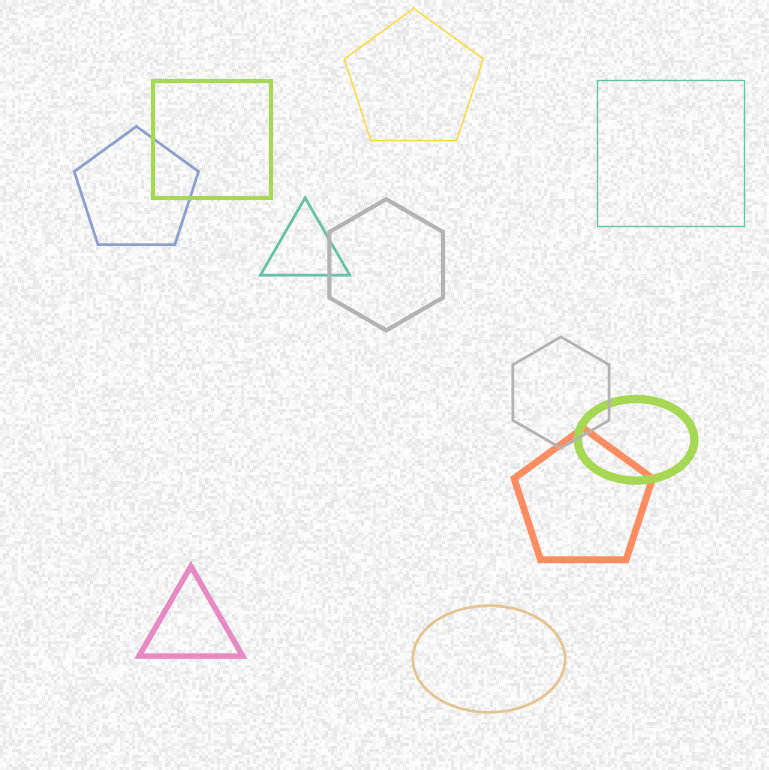[{"shape": "triangle", "thickness": 1, "radius": 0.34, "center": [0.396, 0.676]}, {"shape": "square", "thickness": 0.5, "radius": 0.48, "center": [0.871, 0.801]}, {"shape": "pentagon", "thickness": 2.5, "radius": 0.47, "center": [0.758, 0.349]}, {"shape": "pentagon", "thickness": 1, "radius": 0.42, "center": [0.177, 0.751]}, {"shape": "triangle", "thickness": 2, "radius": 0.39, "center": [0.248, 0.187]}, {"shape": "square", "thickness": 1.5, "radius": 0.38, "center": [0.276, 0.819]}, {"shape": "oval", "thickness": 3, "radius": 0.38, "center": [0.826, 0.429]}, {"shape": "pentagon", "thickness": 0.5, "radius": 0.47, "center": [0.537, 0.894]}, {"shape": "oval", "thickness": 1, "radius": 0.49, "center": [0.635, 0.144]}, {"shape": "hexagon", "thickness": 1.5, "radius": 0.43, "center": [0.502, 0.656]}, {"shape": "hexagon", "thickness": 1, "radius": 0.36, "center": [0.729, 0.49]}]